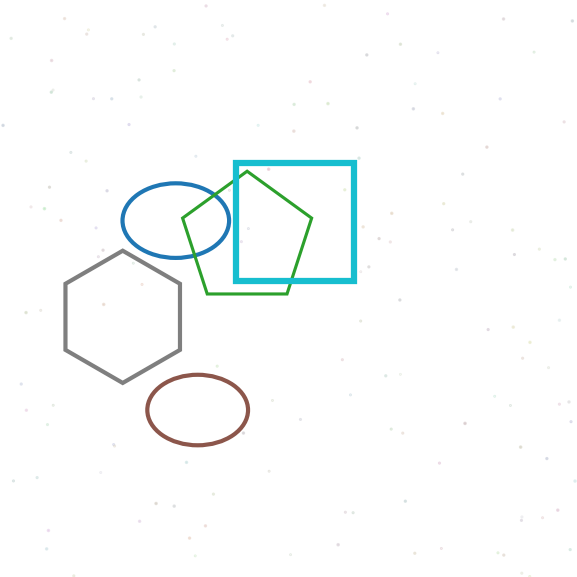[{"shape": "oval", "thickness": 2, "radius": 0.46, "center": [0.304, 0.617]}, {"shape": "pentagon", "thickness": 1.5, "radius": 0.59, "center": [0.428, 0.585]}, {"shape": "oval", "thickness": 2, "radius": 0.44, "center": [0.342, 0.289]}, {"shape": "hexagon", "thickness": 2, "radius": 0.57, "center": [0.213, 0.45]}, {"shape": "square", "thickness": 3, "radius": 0.51, "center": [0.512, 0.615]}]